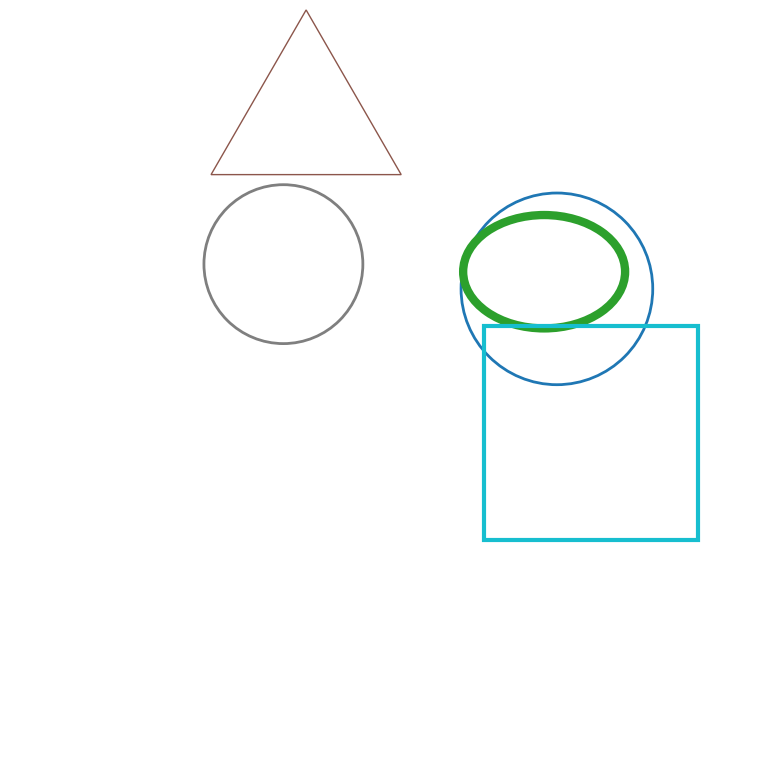[{"shape": "circle", "thickness": 1, "radius": 0.62, "center": [0.723, 0.625]}, {"shape": "oval", "thickness": 3, "radius": 0.53, "center": [0.707, 0.647]}, {"shape": "triangle", "thickness": 0.5, "radius": 0.71, "center": [0.398, 0.845]}, {"shape": "circle", "thickness": 1, "radius": 0.52, "center": [0.368, 0.657]}, {"shape": "square", "thickness": 1.5, "radius": 0.69, "center": [0.767, 0.438]}]